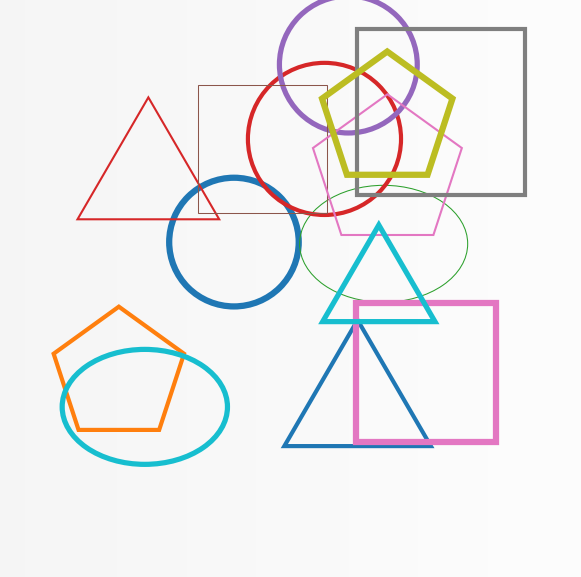[{"shape": "triangle", "thickness": 2, "radius": 0.73, "center": [0.615, 0.299]}, {"shape": "circle", "thickness": 3, "radius": 0.56, "center": [0.403, 0.58]}, {"shape": "pentagon", "thickness": 2, "radius": 0.59, "center": [0.204, 0.35]}, {"shape": "oval", "thickness": 0.5, "radius": 0.72, "center": [0.66, 0.577]}, {"shape": "circle", "thickness": 2, "radius": 0.66, "center": [0.558, 0.759]}, {"shape": "triangle", "thickness": 1, "radius": 0.7, "center": [0.255, 0.69]}, {"shape": "circle", "thickness": 2.5, "radius": 0.59, "center": [0.599, 0.887]}, {"shape": "square", "thickness": 0.5, "radius": 0.55, "center": [0.452, 0.741]}, {"shape": "pentagon", "thickness": 1, "radius": 0.67, "center": [0.666, 0.701]}, {"shape": "square", "thickness": 3, "radius": 0.6, "center": [0.732, 0.354]}, {"shape": "square", "thickness": 2, "radius": 0.72, "center": [0.759, 0.805]}, {"shape": "pentagon", "thickness": 3, "radius": 0.59, "center": [0.666, 0.792]}, {"shape": "triangle", "thickness": 2.5, "radius": 0.56, "center": [0.652, 0.498]}, {"shape": "oval", "thickness": 2.5, "radius": 0.71, "center": [0.249, 0.295]}]